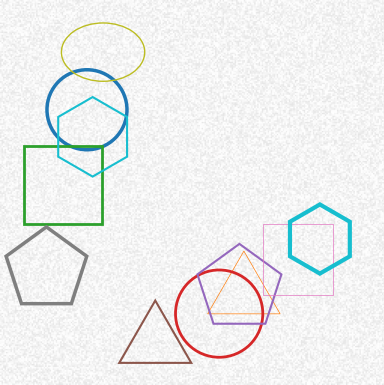[{"shape": "circle", "thickness": 2.5, "radius": 0.52, "center": [0.226, 0.715]}, {"shape": "triangle", "thickness": 0.5, "radius": 0.54, "center": [0.633, 0.239]}, {"shape": "square", "thickness": 2, "radius": 0.5, "center": [0.164, 0.519]}, {"shape": "circle", "thickness": 2, "radius": 0.57, "center": [0.569, 0.185]}, {"shape": "pentagon", "thickness": 1.5, "radius": 0.57, "center": [0.622, 0.252]}, {"shape": "triangle", "thickness": 1.5, "radius": 0.54, "center": [0.403, 0.111]}, {"shape": "square", "thickness": 0.5, "radius": 0.46, "center": [0.774, 0.326]}, {"shape": "pentagon", "thickness": 2.5, "radius": 0.55, "center": [0.121, 0.3]}, {"shape": "oval", "thickness": 1, "radius": 0.54, "center": [0.268, 0.865]}, {"shape": "hexagon", "thickness": 1.5, "radius": 0.52, "center": [0.241, 0.645]}, {"shape": "hexagon", "thickness": 3, "radius": 0.45, "center": [0.831, 0.379]}]